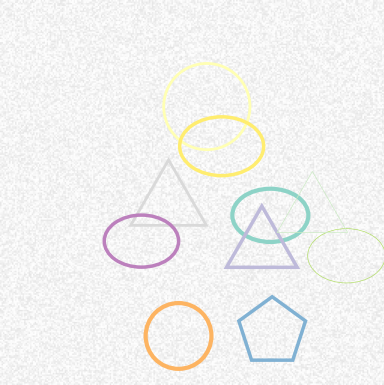[{"shape": "oval", "thickness": 3, "radius": 0.49, "center": [0.702, 0.441]}, {"shape": "circle", "thickness": 2, "radius": 0.56, "center": [0.537, 0.723]}, {"shape": "triangle", "thickness": 2.5, "radius": 0.53, "center": [0.68, 0.359]}, {"shape": "pentagon", "thickness": 2.5, "radius": 0.46, "center": [0.707, 0.138]}, {"shape": "circle", "thickness": 3, "radius": 0.43, "center": [0.464, 0.127]}, {"shape": "oval", "thickness": 0.5, "radius": 0.5, "center": [0.9, 0.336]}, {"shape": "triangle", "thickness": 2, "radius": 0.57, "center": [0.438, 0.471]}, {"shape": "oval", "thickness": 2.5, "radius": 0.48, "center": [0.367, 0.374]}, {"shape": "triangle", "thickness": 0.5, "radius": 0.53, "center": [0.811, 0.449]}, {"shape": "oval", "thickness": 2.5, "radius": 0.55, "center": [0.576, 0.62]}]